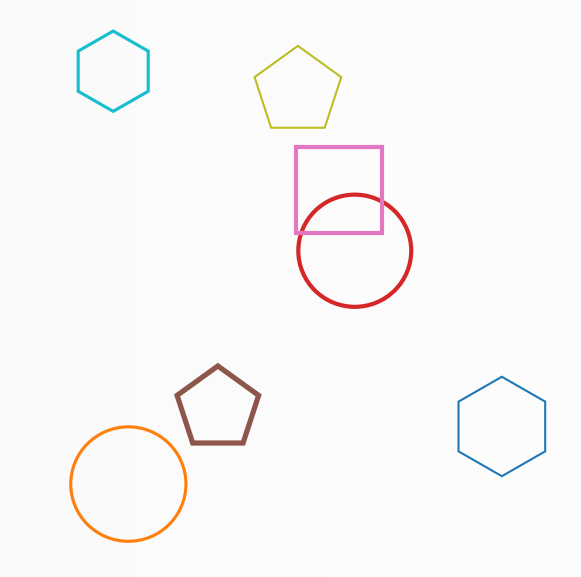[{"shape": "hexagon", "thickness": 1, "radius": 0.43, "center": [0.863, 0.261]}, {"shape": "circle", "thickness": 1.5, "radius": 0.5, "center": [0.221, 0.161]}, {"shape": "circle", "thickness": 2, "radius": 0.49, "center": [0.61, 0.565]}, {"shape": "pentagon", "thickness": 2.5, "radius": 0.37, "center": [0.375, 0.292]}, {"shape": "square", "thickness": 2, "radius": 0.37, "center": [0.584, 0.67]}, {"shape": "pentagon", "thickness": 1, "radius": 0.39, "center": [0.513, 0.841]}, {"shape": "hexagon", "thickness": 1.5, "radius": 0.35, "center": [0.195, 0.876]}]